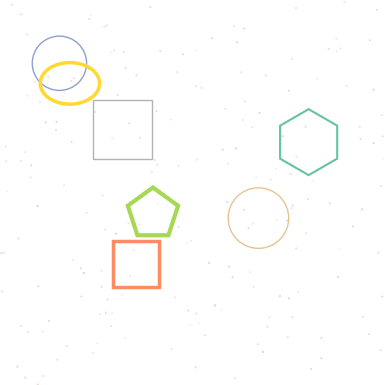[{"shape": "hexagon", "thickness": 1.5, "radius": 0.43, "center": [0.802, 0.631]}, {"shape": "square", "thickness": 2.5, "radius": 0.3, "center": [0.354, 0.315]}, {"shape": "circle", "thickness": 1, "radius": 0.35, "center": [0.154, 0.836]}, {"shape": "pentagon", "thickness": 3, "radius": 0.34, "center": [0.397, 0.444]}, {"shape": "oval", "thickness": 2.5, "radius": 0.39, "center": [0.182, 0.783]}, {"shape": "circle", "thickness": 1, "radius": 0.39, "center": [0.671, 0.434]}, {"shape": "square", "thickness": 1, "radius": 0.38, "center": [0.318, 0.663]}]